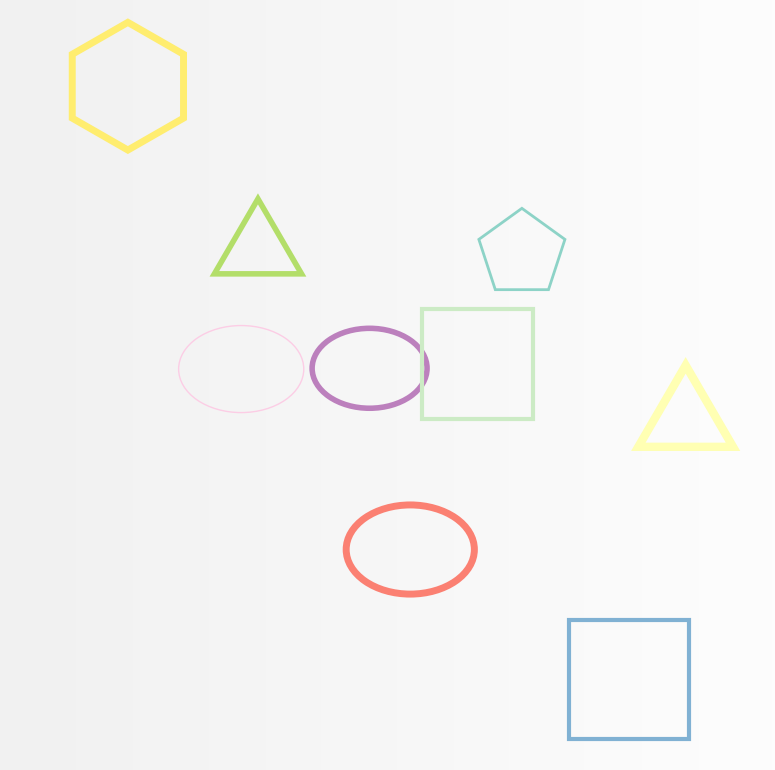[{"shape": "pentagon", "thickness": 1, "radius": 0.29, "center": [0.673, 0.671]}, {"shape": "triangle", "thickness": 3, "radius": 0.35, "center": [0.885, 0.455]}, {"shape": "oval", "thickness": 2.5, "radius": 0.41, "center": [0.529, 0.286]}, {"shape": "square", "thickness": 1.5, "radius": 0.39, "center": [0.812, 0.118]}, {"shape": "triangle", "thickness": 2, "radius": 0.32, "center": [0.333, 0.677]}, {"shape": "oval", "thickness": 0.5, "radius": 0.4, "center": [0.311, 0.521]}, {"shape": "oval", "thickness": 2, "radius": 0.37, "center": [0.477, 0.522]}, {"shape": "square", "thickness": 1.5, "radius": 0.36, "center": [0.616, 0.527]}, {"shape": "hexagon", "thickness": 2.5, "radius": 0.41, "center": [0.165, 0.888]}]